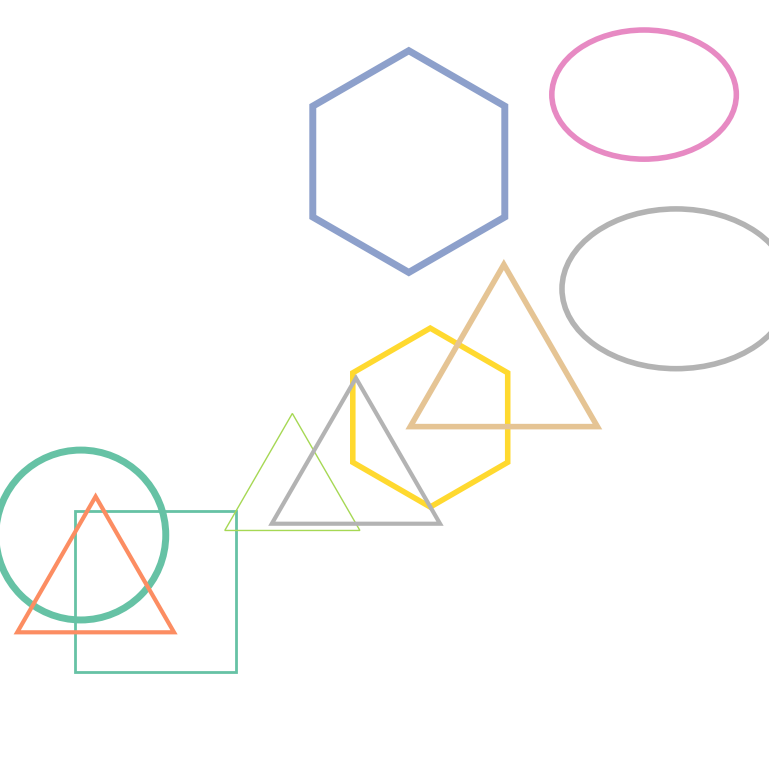[{"shape": "circle", "thickness": 2.5, "radius": 0.55, "center": [0.105, 0.305]}, {"shape": "square", "thickness": 1, "radius": 0.52, "center": [0.202, 0.231]}, {"shape": "triangle", "thickness": 1.5, "radius": 0.59, "center": [0.124, 0.238]}, {"shape": "hexagon", "thickness": 2.5, "radius": 0.72, "center": [0.531, 0.79]}, {"shape": "oval", "thickness": 2, "radius": 0.6, "center": [0.836, 0.877]}, {"shape": "triangle", "thickness": 0.5, "radius": 0.51, "center": [0.38, 0.362]}, {"shape": "hexagon", "thickness": 2, "radius": 0.58, "center": [0.559, 0.458]}, {"shape": "triangle", "thickness": 2, "radius": 0.7, "center": [0.654, 0.516]}, {"shape": "oval", "thickness": 2, "radius": 0.74, "center": [0.878, 0.625]}, {"shape": "triangle", "thickness": 1.5, "radius": 0.63, "center": [0.462, 0.383]}]